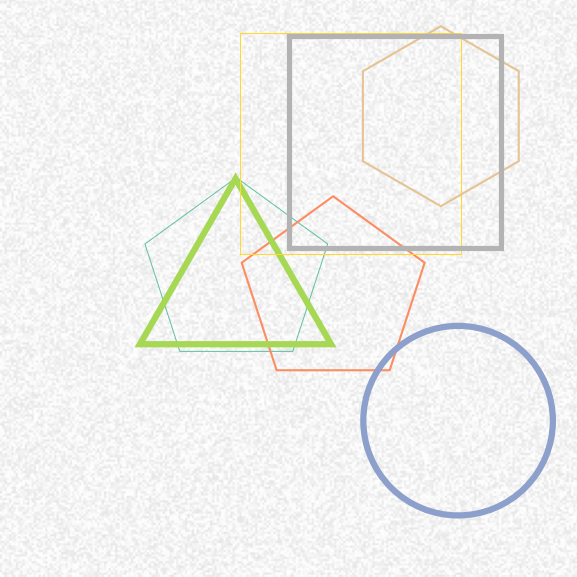[{"shape": "pentagon", "thickness": 0.5, "radius": 0.83, "center": [0.409, 0.525]}, {"shape": "pentagon", "thickness": 1, "radius": 0.83, "center": [0.577, 0.493]}, {"shape": "circle", "thickness": 3, "radius": 0.82, "center": [0.793, 0.271]}, {"shape": "triangle", "thickness": 3, "radius": 0.96, "center": [0.408, 0.499]}, {"shape": "square", "thickness": 0.5, "radius": 0.96, "center": [0.607, 0.75]}, {"shape": "hexagon", "thickness": 1, "radius": 0.78, "center": [0.763, 0.798]}, {"shape": "square", "thickness": 2.5, "radius": 0.92, "center": [0.684, 0.753]}]